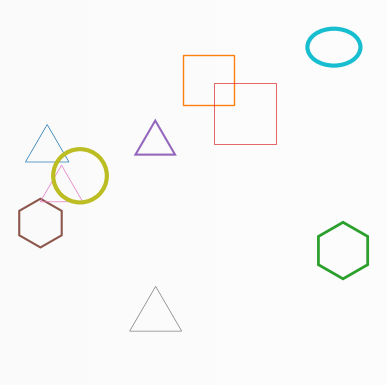[{"shape": "triangle", "thickness": 0.5, "radius": 0.32, "center": [0.122, 0.612]}, {"shape": "square", "thickness": 1, "radius": 0.33, "center": [0.538, 0.792]}, {"shape": "hexagon", "thickness": 2, "radius": 0.37, "center": [0.885, 0.349]}, {"shape": "square", "thickness": 0.5, "radius": 0.4, "center": [0.632, 0.705]}, {"shape": "triangle", "thickness": 1.5, "radius": 0.29, "center": [0.401, 0.628]}, {"shape": "hexagon", "thickness": 1.5, "radius": 0.32, "center": [0.104, 0.421]}, {"shape": "triangle", "thickness": 0.5, "radius": 0.32, "center": [0.159, 0.508]}, {"shape": "triangle", "thickness": 0.5, "radius": 0.39, "center": [0.402, 0.179]}, {"shape": "circle", "thickness": 3, "radius": 0.35, "center": [0.207, 0.543]}, {"shape": "oval", "thickness": 3, "radius": 0.34, "center": [0.862, 0.878]}]